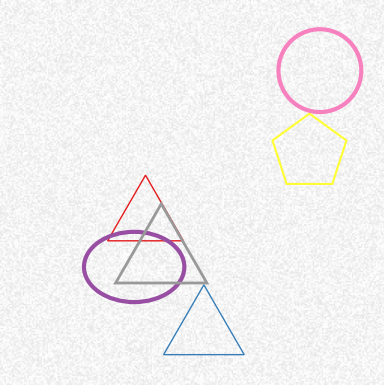[{"shape": "triangle", "thickness": 1, "radius": 0.57, "center": [0.378, 0.431]}, {"shape": "triangle", "thickness": 1, "radius": 0.6, "center": [0.53, 0.139]}, {"shape": "oval", "thickness": 3, "radius": 0.65, "center": [0.348, 0.307]}, {"shape": "pentagon", "thickness": 1.5, "radius": 0.5, "center": [0.804, 0.604]}, {"shape": "circle", "thickness": 3, "radius": 0.54, "center": [0.831, 0.817]}, {"shape": "triangle", "thickness": 2, "radius": 0.68, "center": [0.419, 0.333]}]